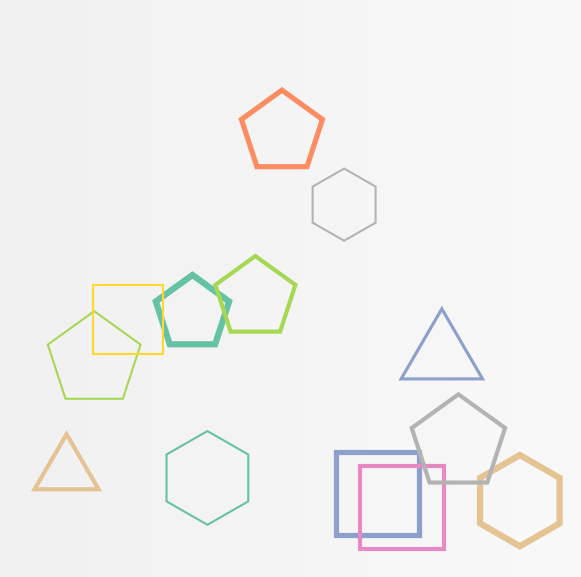[{"shape": "pentagon", "thickness": 3, "radius": 0.33, "center": [0.331, 0.457]}, {"shape": "hexagon", "thickness": 1, "radius": 0.41, "center": [0.357, 0.172]}, {"shape": "pentagon", "thickness": 2.5, "radius": 0.37, "center": [0.485, 0.77]}, {"shape": "triangle", "thickness": 1.5, "radius": 0.4, "center": [0.76, 0.383]}, {"shape": "square", "thickness": 2.5, "radius": 0.36, "center": [0.649, 0.144]}, {"shape": "square", "thickness": 2, "radius": 0.36, "center": [0.691, 0.12]}, {"shape": "pentagon", "thickness": 2, "radius": 0.36, "center": [0.439, 0.483]}, {"shape": "pentagon", "thickness": 1, "radius": 0.42, "center": [0.162, 0.376]}, {"shape": "square", "thickness": 1, "radius": 0.3, "center": [0.22, 0.446]}, {"shape": "hexagon", "thickness": 3, "radius": 0.39, "center": [0.894, 0.132]}, {"shape": "triangle", "thickness": 2, "radius": 0.32, "center": [0.114, 0.184]}, {"shape": "hexagon", "thickness": 1, "radius": 0.31, "center": [0.592, 0.645]}, {"shape": "pentagon", "thickness": 2, "radius": 0.42, "center": [0.789, 0.232]}]